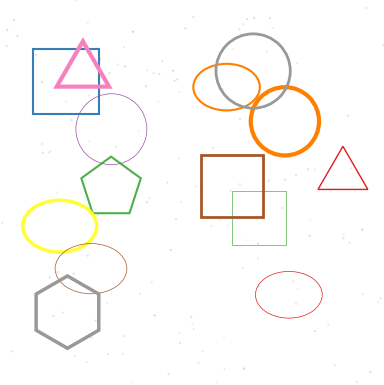[{"shape": "oval", "thickness": 0.5, "radius": 0.43, "center": [0.75, 0.234]}, {"shape": "triangle", "thickness": 1, "radius": 0.37, "center": [0.891, 0.545]}, {"shape": "square", "thickness": 1.5, "radius": 0.42, "center": [0.172, 0.788]}, {"shape": "square", "thickness": 0.5, "radius": 0.35, "center": [0.673, 0.434]}, {"shape": "pentagon", "thickness": 1.5, "radius": 0.41, "center": [0.288, 0.512]}, {"shape": "circle", "thickness": 0.5, "radius": 0.46, "center": [0.289, 0.664]}, {"shape": "circle", "thickness": 3, "radius": 0.44, "center": [0.74, 0.685]}, {"shape": "oval", "thickness": 1.5, "radius": 0.43, "center": [0.589, 0.774]}, {"shape": "oval", "thickness": 2.5, "radius": 0.48, "center": [0.155, 0.413]}, {"shape": "square", "thickness": 2, "radius": 0.4, "center": [0.604, 0.517]}, {"shape": "oval", "thickness": 0.5, "radius": 0.47, "center": [0.236, 0.302]}, {"shape": "triangle", "thickness": 3, "radius": 0.39, "center": [0.215, 0.814]}, {"shape": "hexagon", "thickness": 2.5, "radius": 0.47, "center": [0.175, 0.189]}, {"shape": "circle", "thickness": 2, "radius": 0.48, "center": [0.657, 0.816]}]